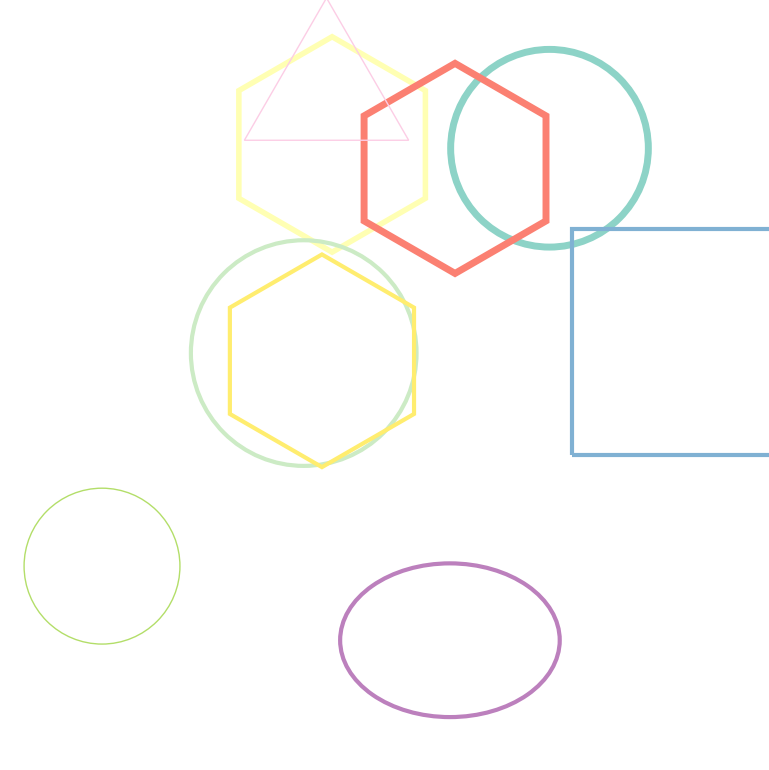[{"shape": "circle", "thickness": 2.5, "radius": 0.64, "center": [0.714, 0.807]}, {"shape": "hexagon", "thickness": 2, "radius": 0.7, "center": [0.431, 0.812]}, {"shape": "hexagon", "thickness": 2.5, "radius": 0.68, "center": [0.591, 0.781]}, {"shape": "square", "thickness": 1.5, "radius": 0.74, "center": [0.891, 0.556]}, {"shape": "circle", "thickness": 0.5, "radius": 0.51, "center": [0.132, 0.265]}, {"shape": "triangle", "thickness": 0.5, "radius": 0.62, "center": [0.424, 0.879]}, {"shape": "oval", "thickness": 1.5, "radius": 0.71, "center": [0.584, 0.169]}, {"shape": "circle", "thickness": 1.5, "radius": 0.73, "center": [0.394, 0.541]}, {"shape": "hexagon", "thickness": 1.5, "radius": 0.69, "center": [0.418, 0.531]}]